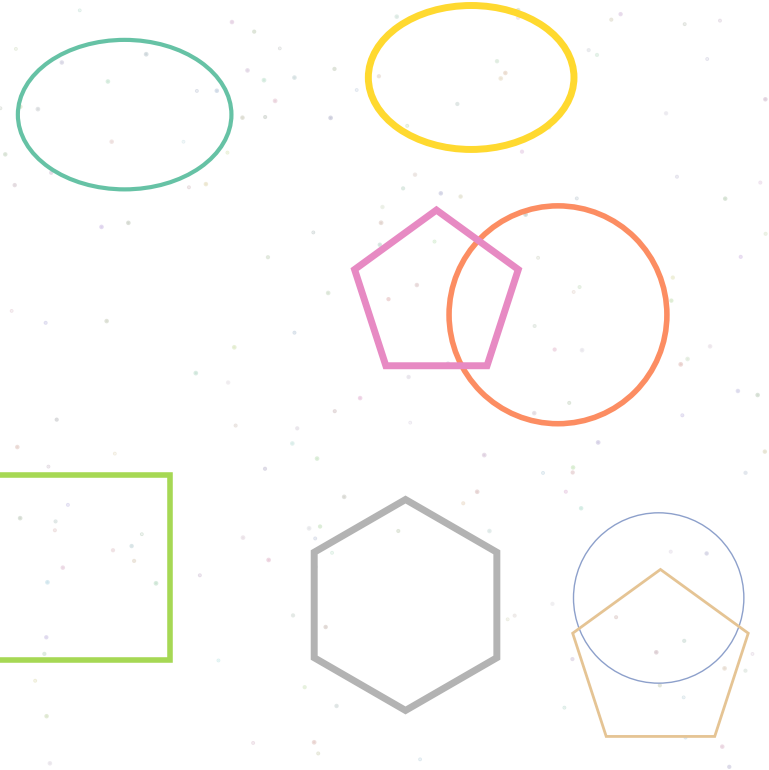[{"shape": "oval", "thickness": 1.5, "radius": 0.69, "center": [0.162, 0.851]}, {"shape": "circle", "thickness": 2, "radius": 0.71, "center": [0.725, 0.591]}, {"shape": "circle", "thickness": 0.5, "radius": 0.55, "center": [0.855, 0.223]}, {"shape": "pentagon", "thickness": 2.5, "radius": 0.56, "center": [0.567, 0.615]}, {"shape": "square", "thickness": 2, "radius": 0.6, "center": [0.101, 0.263]}, {"shape": "oval", "thickness": 2.5, "radius": 0.67, "center": [0.612, 0.899]}, {"shape": "pentagon", "thickness": 1, "radius": 0.6, "center": [0.858, 0.141]}, {"shape": "hexagon", "thickness": 2.5, "radius": 0.68, "center": [0.527, 0.214]}]